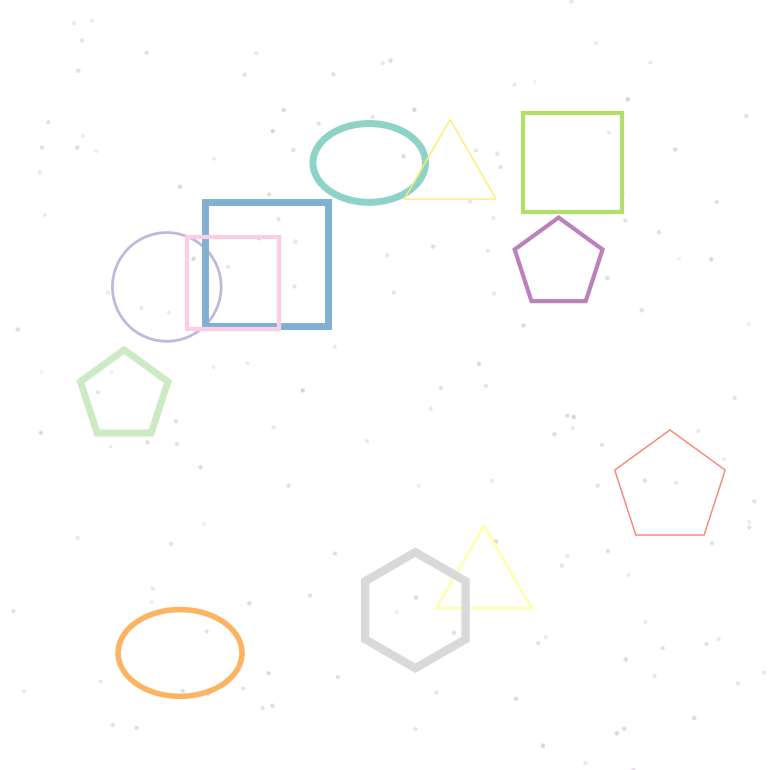[{"shape": "oval", "thickness": 2.5, "radius": 0.37, "center": [0.479, 0.788]}, {"shape": "triangle", "thickness": 1, "radius": 0.36, "center": [0.629, 0.246]}, {"shape": "circle", "thickness": 1, "radius": 0.35, "center": [0.217, 0.627]}, {"shape": "pentagon", "thickness": 0.5, "radius": 0.38, "center": [0.87, 0.366]}, {"shape": "square", "thickness": 2.5, "radius": 0.4, "center": [0.346, 0.657]}, {"shape": "oval", "thickness": 2, "radius": 0.4, "center": [0.234, 0.152]}, {"shape": "square", "thickness": 1.5, "radius": 0.32, "center": [0.743, 0.789]}, {"shape": "square", "thickness": 1.5, "radius": 0.3, "center": [0.302, 0.633]}, {"shape": "hexagon", "thickness": 3, "radius": 0.38, "center": [0.539, 0.208]}, {"shape": "pentagon", "thickness": 1.5, "radius": 0.3, "center": [0.725, 0.657]}, {"shape": "pentagon", "thickness": 2.5, "radius": 0.3, "center": [0.161, 0.486]}, {"shape": "triangle", "thickness": 0.5, "radius": 0.34, "center": [0.585, 0.776]}]